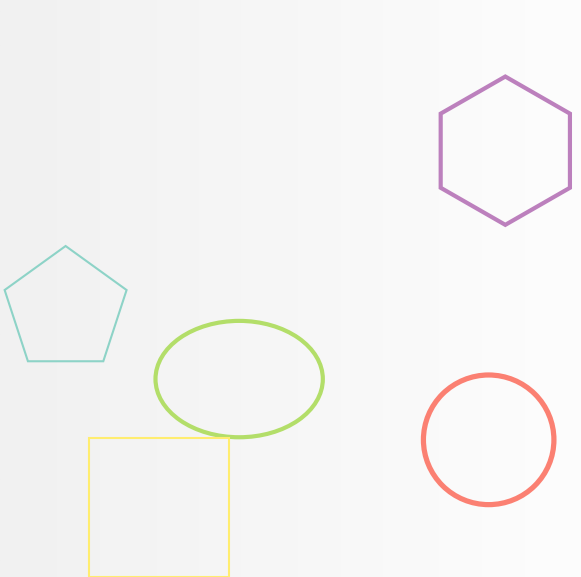[{"shape": "pentagon", "thickness": 1, "radius": 0.55, "center": [0.113, 0.463]}, {"shape": "circle", "thickness": 2.5, "radius": 0.56, "center": [0.841, 0.238]}, {"shape": "oval", "thickness": 2, "radius": 0.72, "center": [0.411, 0.343]}, {"shape": "hexagon", "thickness": 2, "radius": 0.64, "center": [0.869, 0.738]}, {"shape": "square", "thickness": 1, "radius": 0.6, "center": [0.274, 0.121]}]